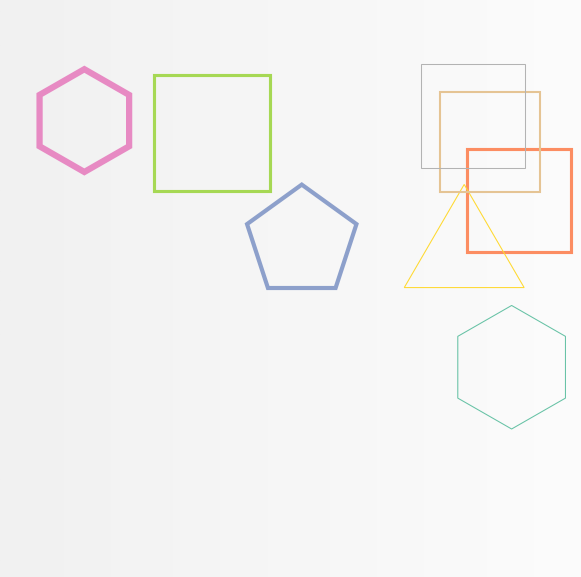[{"shape": "hexagon", "thickness": 0.5, "radius": 0.53, "center": [0.88, 0.363]}, {"shape": "square", "thickness": 1.5, "radius": 0.45, "center": [0.892, 0.652]}, {"shape": "pentagon", "thickness": 2, "radius": 0.49, "center": [0.519, 0.58]}, {"shape": "hexagon", "thickness": 3, "radius": 0.44, "center": [0.145, 0.79]}, {"shape": "square", "thickness": 1.5, "radius": 0.5, "center": [0.365, 0.769]}, {"shape": "triangle", "thickness": 0.5, "radius": 0.6, "center": [0.799, 0.561]}, {"shape": "square", "thickness": 1, "radius": 0.43, "center": [0.843, 0.753]}, {"shape": "square", "thickness": 0.5, "radius": 0.45, "center": [0.813, 0.798]}]